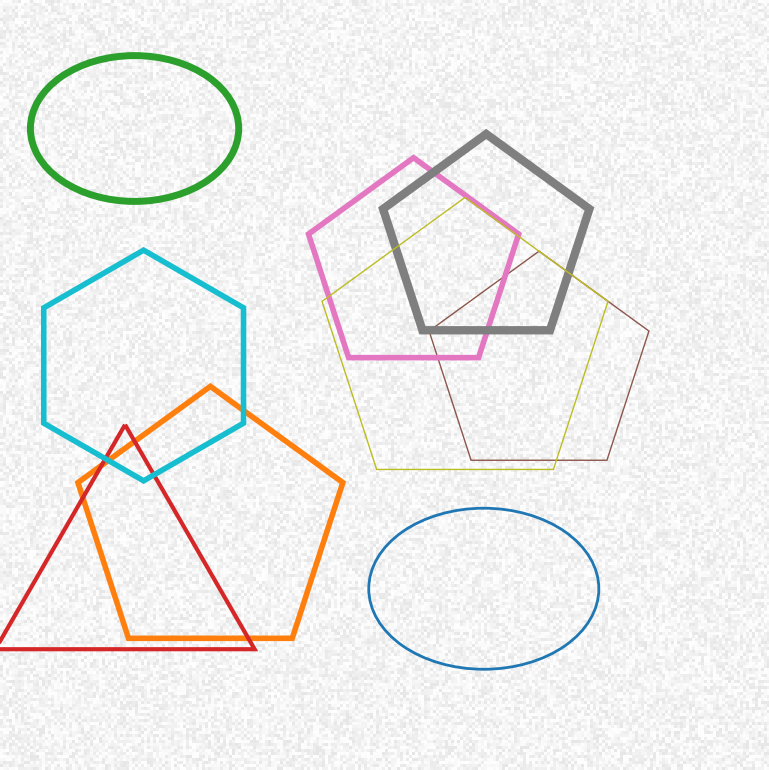[{"shape": "oval", "thickness": 1, "radius": 0.75, "center": [0.628, 0.235]}, {"shape": "pentagon", "thickness": 2, "radius": 0.9, "center": [0.273, 0.317]}, {"shape": "oval", "thickness": 2.5, "radius": 0.68, "center": [0.175, 0.833]}, {"shape": "triangle", "thickness": 1.5, "radius": 0.97, "center": [0.162, 0.254]}, {"shape": "pentagon", "thickness": 0.5, "radius": 0.75, "center": [0.7, 0.524]}, {"shape": "pentagon", "thickness": 2, "radius": 0.72, "center": [0.537, 0.652]}, {"shape": "pentagon", "thickness": 3, "radius": 0.7, "center": [0.631, 0.685]}, {"shape": "pentagon", "thickness": 0.5, "radius": 0.98, "center": [0.604, 0.548]}, {"shape": "hexagon", "thickness": 2, "radius": 0.75, "center": [0.187, 0.525]}]